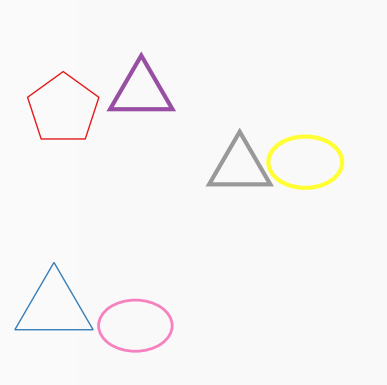[{"shape": "pentagon", "thickness": 1, "radius": 0.48, "center": [0.163, 0.717]}, {"shape": "triangle", "thickness": 1, "radius": 0.58, "center": [0.139, 0.202]}, {"shape": "triangle", "thickness": 3, "radius": 0.46, "center": [0.365, 0.763]}, {"shape": "oval", "thickness": 3, "radius": 0.48, "center": [0.788, 0.579]}, {"shape": "oval", "thickness": 2, "radius": 0.47, "center": [0.349, 0.154]}, {"shape": "triangle", "thickness": 3, "radius": 0.46, "center": [0.619, 0.567]}]